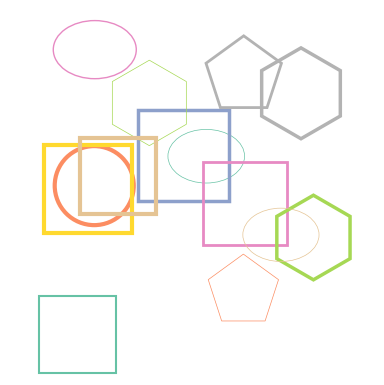[{"shape": "square", "thickness": 1.5, "radius": 0.5, "center": [0.202, 0.132]}, {"shape": "oval", "thickness": 0.5, "radius": 0.5, "center": [0.536, 0.594]}, {"shape": "circle", "thickness": 3, "radius": 0.51, "center": [0.245, 0.518]}, {"shape": "pentagon", "thickness": 0.5, "radius": 0.48, "center": [0.632, 0.244]}, {"shape": "square", "thickness": 2.5, "radius": 0.59, "center": [0.476, 0.596]}, {"shape": "square", "thickness": 2, "radius": 0.54, "center": [0.636, 0.471]}, {"shape": "oval", "thickness": 1, "radius": 0.54, "center": [0.246, 0.871]}, {"shape": "hexagon", "thickness": 0.5, "radius": 0.55, "center": [0.388, 0.733]}, {"shape": "hexagon", "thickness": 2.5, "radius": 0.55, "center": [0.814, 0.383]}, {"shape": "square", "thickness": 3, "radius": 0.57, "center": [0.229, 0.509]}, {"shape": "oval", "thickness": 0.5, "radius": 0.49, "center": [0.73, 0.39]}, {"shape": "square", "thickness": 3, "radius": 0.49, "center": [0.307, 0.543]}, {"shape": "hexagon", "thickness": 2.5, "radius": 0.59, "center": [0.782, 0.758]}, {"shape": "pentagon", "thickness": 2, "radius": 0.51, "center": [0.633, 0.804]}]